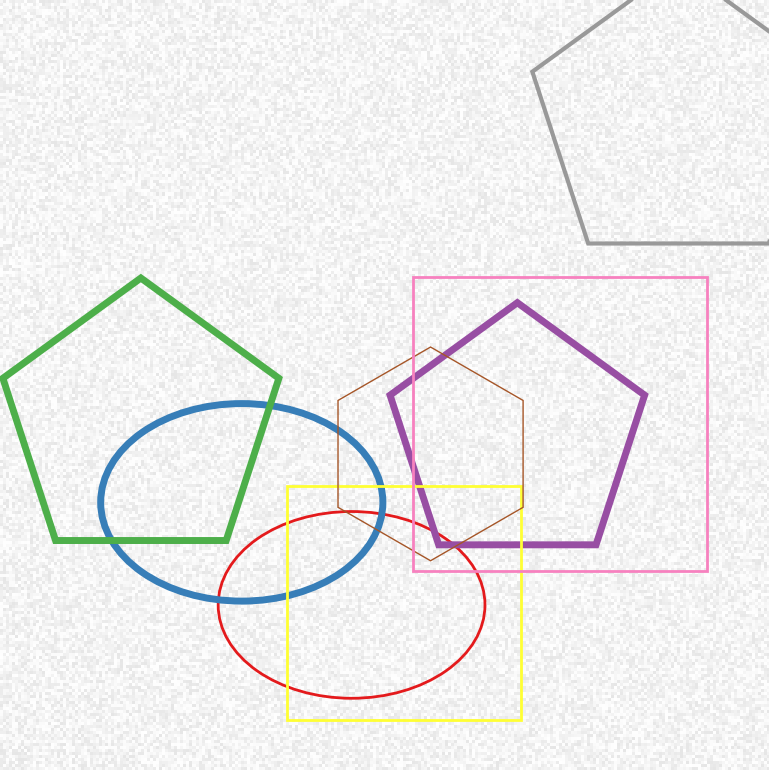[{"shape": "oval", "thickness": 1, "radius": 0.87, "center": [0.457, 0.214]}, {"shape": "oval", "thickness": 2.5, "radius": 0.92, "center": [0.314, 0.348]}, {"shape": "pentagon", "thickness": 2.5, "radius": 0.94, "center": [0.183, 0.45]}, {"shape": "pentagon", "thickness": 2.5, "radius": 0.87, "center": [0.672, 0.433]}, {"shape": "square", "thickness": 1, "radius": 0.76, "center": [0.525, 0.217]}, {"shape": "hexagon", "thickness": 0.5, "radius": 0.69, "center": [0.559, 0.411]}, {"shape": "square", "thickness": 1, "radius": 0.95, "center": [0.727, 0.449]}, {"shape": "pentagon", "thickness": 1.5, "radius": 1.0, "center": [0.881, 0.845]}]